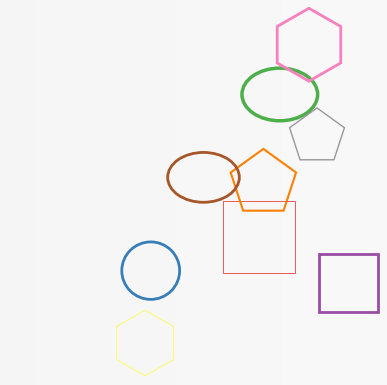[{"shape": "square", "thickness": 0.5, "radius": 0.46, "center": [0.668, 0.385]}, {"shape": "circle", "thickness": 2, "radius": 0.37, "center": [0.389, 0.297]}, {"shape": "oval", "thickness": 2.5, "radius": 0.49, "center": [0.722, 0.755]}, {"shape": "square", "thickness": 2, "radius": 0.38, "center": [0.899, 0.265]}, {"shape": "pentagon", "thickness": 1.5, "radius": 0.44, "center": [0.68, 0.525]}, {"shape": "hexagon", "thickness": 0.5, "radius": 0.43, "center": [0.375, 0.109]}, {"shape": "oval", "thickness": 2, "radius": 0.46, "center": [0.525, 0.539]}, {"shape": "hexagon", "thickness": 2, "radius": 0.47, "center": [0.797, 0.884]}, {"shape": "pentagon", "thickness": 1, "radius": 0.37, "center": [0.818, 0.645]}]